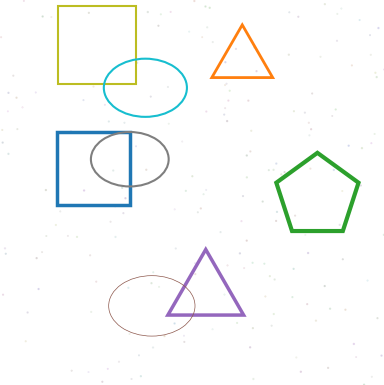[{"shape": "square", "thickness": 2.5, "radius": 0.47, "center": [0.243, 0.563]}, {"shape": "triangle", "thickness": 2, "radius": 0.46, "center": [0.629, 0.844]}, {"shape": "pentagon", "thickness": 3, "radius": 0.56, "center": [0.824, 0.491]}, {"shape": "triangle", "thickness": 2.5, "radius": 0.57, "center": [0.534, 0.238]}, {"shape": "oval", "thickness": 0.5, "radius": 0.56, "center": [0.394, 0.206]}, {"shape": "oval", "thickness": 1.5, "radius": 0.51, "center": [0.337, 0.586]}, {"shape": "square", "thickness": 1.5, "radius": 0.51, "center": [0.252, 0.883]}, {"shape": "oval", "thickness": 1.5, "radius": 0.54, "center": [0.378, 0.772]}]